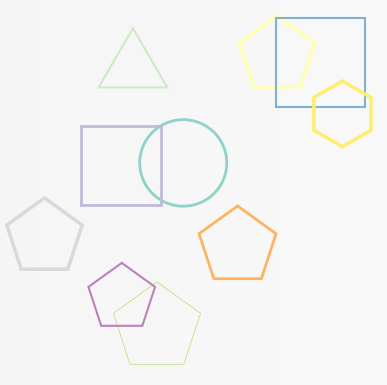[{"shape": "circle", "thickness": 2, "radius": 0.56, "center": [0.473, 0.577]}, {"shape": "pentagon", "thickness": 2.5, "radius": 0.51, "center": [0.715, 0.857]}, {"shape": "square", "thickness": 2, "radius": 0.51, "center": [0.313, 0.57]}, {"shape": "square", "thickness": 1.5, "radius": 0.57, "center": [0.826, 0.837]}, {"shape": "pentagon", "thickness": 2, "radius": 0.52, "center": [0.613, 0.361]}, {"shape": "pentagon", "thickness": 0.5, "radius": 0.59, "center": [0.405, 0.15]}, {"shape": "pentagon", "thickness": 2.5, "radius": 0.51, "center": [0.115, 0.384]}, {"shape": "pentagon", "thickness": 1.5, "radius": 0.45, "center": [0.314, 0.227]}, {"shape": "triangle", "thickness": 1.5, "radius": 0.51, "center": [0.343, 0.824]}, {"shape": "hexagon", "thickness": 2.5, "radius": 0.43, "center": [0.884, 0.704]}]